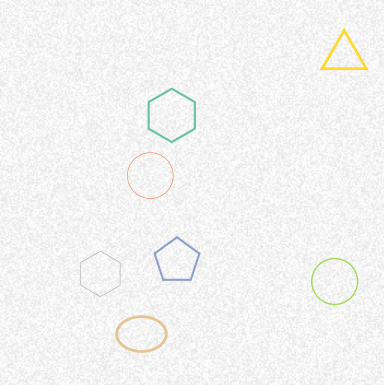[{"shape": "hexagon", "thickness": 1.5, "radius": 0.35, "center": [0.446, 0.7]}, {"shape": "circle", "thickness": 0.5, "radius": 0.3, "center": [0.39, 0.544]}, {"shape": "pentagon", "thickness": 1.5, "radius": 0.31, "center": [0.46, 0.323]}, {"shape": "circle", "thickness": 1, "radius": 0.3, "center": [0.869, 0.269]}, {"shape": "triangle", "thickness": 2, "radius": 0.33, "center": [0.894, 0.855]}, {"shape": "oval", "thickness": 2, "radius": 0.32, "center": [0.367, 0.132]}, {"shape": "hexagon", "thickness": 0.5, "radius": 0.3, "center": [0.261, 0.289]}]